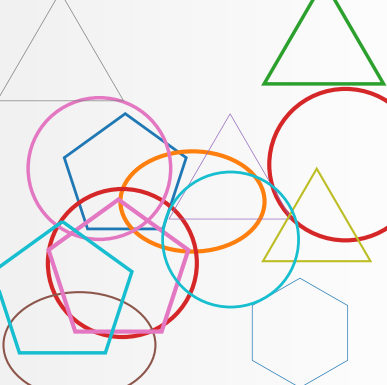[{"shape": "pentagon", "thickness": 2, "radius": 0.83, "center": [0.323, 0.539]}, {"shape": "hexagon", "thickness": 0.5, "radius": 0.71, "center": [0.774, 0.135]}, {"shape": "oval", "thickness": 3, "radius": 0.93, "center": [0.497, 0.477]}, {"shape": "triangle", "thickness": 2.5, "radius": 0.89, "center": [0.836, 0.871]}, {"shape": "circle", "thickness": 3, "radius": 0.98, "center": [0.892, 0.572]}, {"shape": "circle", "thickness": 3, "radius": 0.96, "center": [0.316, 0.317]}, {"shape": "triangle", "thickness": 0.5, "radius": 0.91, "center": [0.594, 0.522]}, {"shape": "oval", "thickness": 1.5, "radius": 0.98, "center": [0.205, 0.104]}, {"shape": "pentagon", "thickness": 3, "radius": 0.95, "center": [0.306, 0.292]}, {"shape": "circle", "thickness": 2.5, "radius": 0.92, "center": [0.256, 0.562]}, {"shape": "triangle", "thickness": 0.5, "radius": 0.94, "center": [0.156, 0.832]}, {"shape": "triangle", "thickness": 1.5, "radius": 0.8, "center": [0.817, 0.402]}, {"shape": "pentagon", "thickness": 2.5, "radius": 0.94, "center": [0.161, 0.236]}, {"shape": "circle", "thickness": 2, "radius": 0.88, "center": [0.595, 0.378]}]